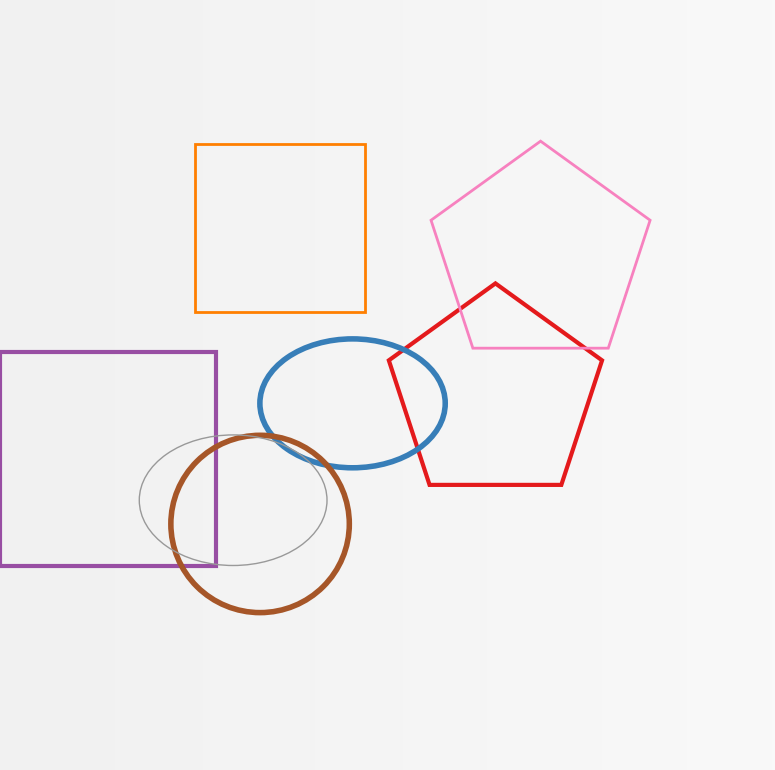[{"shape": "pentagon", "thickness": 1.5, "radius": 0.72, "center": [0.639, 0.487]}, {"shape": "oval", "thickness": 2, "radius": 0.6, "center": [0.455, 0.476]}, {"shape": "square", "thickness": 1.5, "radius": 0.7, "center": [0.139, 0.404]}, {"shape": "square", "thickness": 1, "radius": 0.55, "center": [0.361, 0.704]}, {"shape": "circle", "thickness": 2, "radius": 0.58, "center": [0.336, 0.32]}, {"shape": "pentagon", "thickness": 1, "radius": 0.74, "center": [0.698, 0.668]}, {"shape": "oval", "thickness": 0.5, "radius": 0.61, "center": [0.301, 0.35]}]